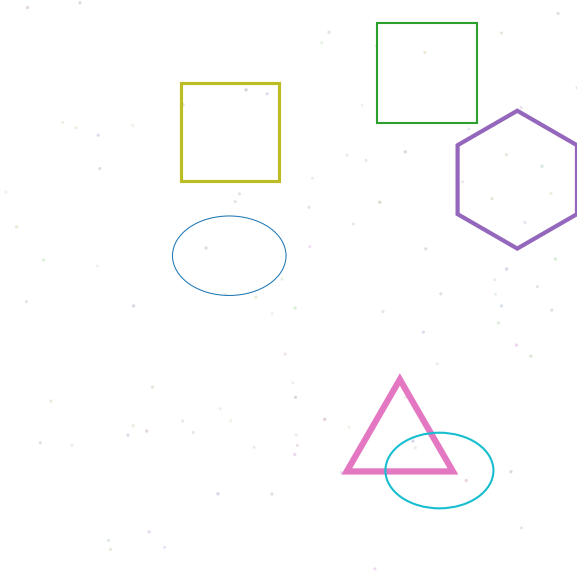[{"shape": "oval", "thickness": 0.5, "radius": 0.49, "center": [0.397, 0.556]}, {"shape": "square", "thickness": 1, "radius": 0.43, "center": [0.74, 0.873]}, {"shape": "hexagon", "thickness": 2, "radius": 0.6, "center": [0.896, 0.688]}, {"shape": "triangle", "thickness": 3, "radius": 0.53, "center": [0.692, 0.236]}, {"shape": "square", "thickness": 1.5, "radius": 0.43, "center": [0.398, 0.771]}, {"shape": "oval", "thickness": 1, "radius": 0.47, "center": [0.761, 0.184]}]